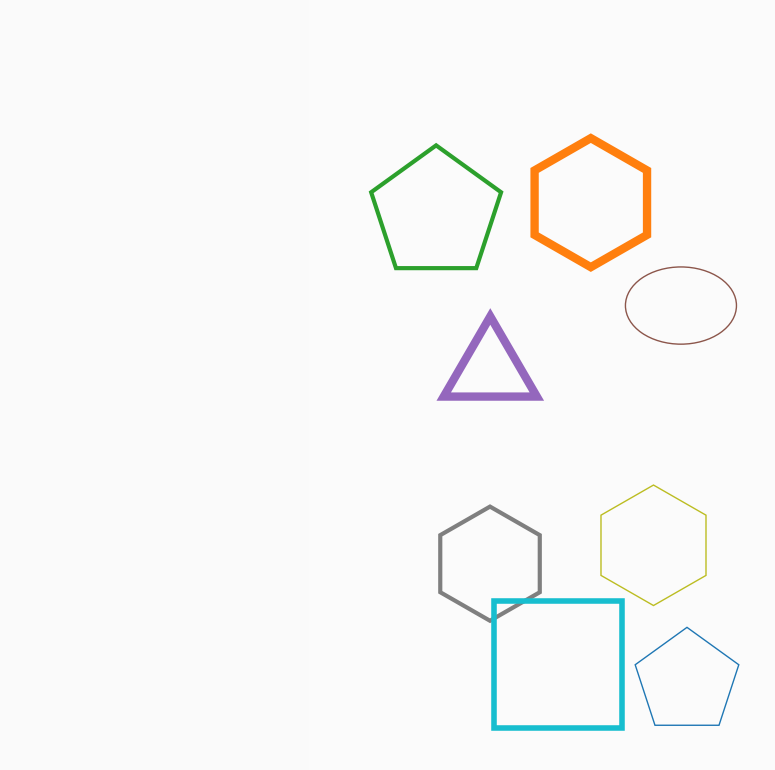[{"shape": "pentagon", "thickness": 0.5, "radius": 0.35, "center": [0.886, 0.115]}, {"shape": "hexagon", "thickness": 3, "radius": 0.42, "center": [0.762, 0.737]}, {"shape": "pentagon", "thickness": 1.5, "radius": 0.44, "center": [0.563, 0.723]}, {"shape": "triangle", "thickness": 3, "radius": 0.35, "center": [0.633, 0.52]}, {"shape": "oval", "thickness": 0.5, "radius": 0.36, "center": [0.879, 0.603]}, {"shape": "hexagon", "thickness": 1.5, "radius": 0.37, "center": [0.632, 0.268]}, {"shape": "hexagon", "thickness": 0.5, "radius": 0.39, "center": [0.843, 0.292]}, {"shape": "square", "thickness": 2, "radius": 0.41, "center": [0.72, 0.137]}]